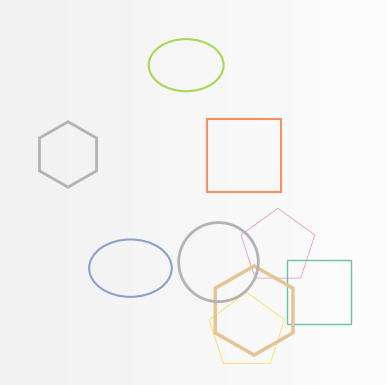[{"shape": "square", "thickness": 1, "radius": 0.41, "center": [0.824, 0.241]}, {"shape": "square", "thickness": 1.5, "radius": 0.47, "center": [0.63, 0.596]}, {"shape": "oval", "thickness": 1.5, "radius": 0.53, "center": [0.337, 0.303]}, {"shape": "pentagon", "thickness": 0.5, "radius": 0.5, "center": [0.717, 0.359]}, {"shape": "oval", "thickness": 1.5, "radius": 0.48, "center": [0.48, 0.831]}, {"shape": "pentagon", "thickness": 0.5, "radius": 0.51, "center": [0.637, 0.138]}, {"shape": "hexagon", "thickness": 2.5, "radius": 0.58, "center": [0.656, 0.193]}, {"shape": "circle", "thickness": 2, "radius": 0.51, "center": [0.564, 0.319]}, {"shape": "hexagon", "thickness": 2, "radius": 0.43, "center": [0.176, 0.599]}]